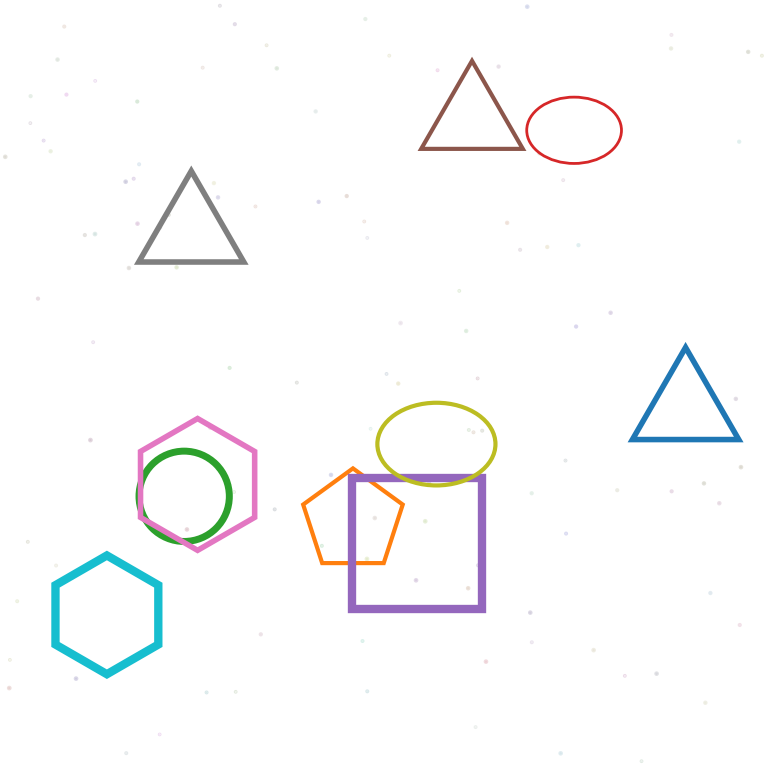[{"shape": "triangle", "thickness": 2, "radius": 0.4, "center": [0.89, 0.469]}, {"shape": "pentagon", "thickness": 1.5, "radius": 0.34, "center": [0.458, 0.324]}, {"shape": "circle", "thickness": 2.5, "radius": 0.29, "center": [0.239, 0.355]}, {"shape": "oval", "thickness": 1, "radius": 0.31, "center": [0.746, 0.831]}, {"shape": "square", "thickness": 3, "radius": 0.42, "center": [0.541, 0.295]}, {"shape": "triangle", "thickness": 1.5, "radius": 0.38, "center": [0.613, 0.845]}, {"shape": "hexagon", "thickness": 2, "radius": 0.43, "center": [0.257, 0.371]}, {"shape": "triangle", "thickness": 2, "radius": 0.39, "center": [0.248, 0.699]}, {"shape": "oval", "thickness": 1.5, "radius": 0.38, "center": [0.567, 0.423]}, {"shape": "hexagon", "thickness": 3, "radius": 0.39, "center": [0.139, 0.202]}]